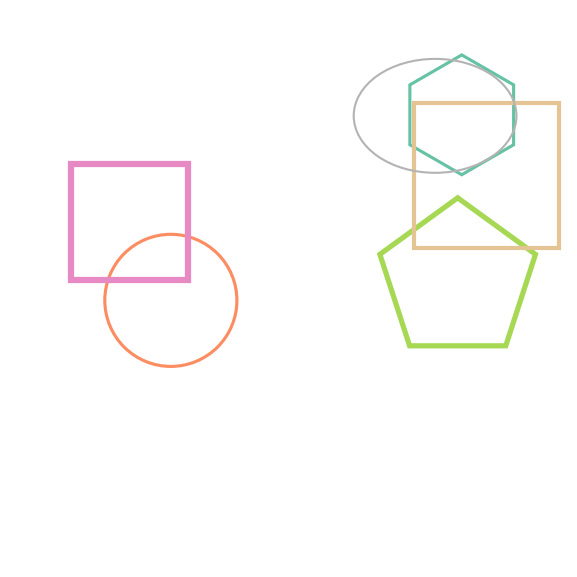[{"shape": "hexagon", "thickness": 1.5, "radius": 0.52, "center": [0.8, 0.8]}, {"shape": "circle", "thickness": 1.5, "radius": 0.57, "center": [0.296, 0.479]}, {"shape": "square", "thickness": 3, "radius": 0.5, "center": [0.224, 0.614]}, {"shape": "pentagon", "thickness": 2.5, "radius": 0.71, "center": [0.793, 0.515]}, {"shape": "square", "thickness": 2, "radius": 0.63, "center": [0.842, 0.696]}, {"shape": "oval", "thickness": 1, "radius": 0.7, "center": [0.753, 0.799]}]